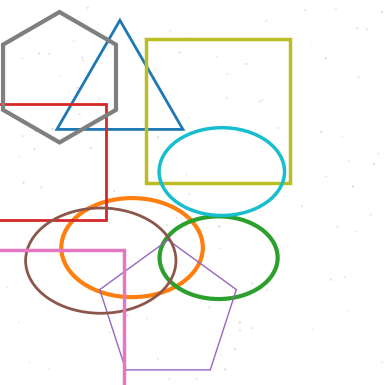[{"shape": "triangle", "thickness": 2, "radius": 0.95, "center": [0.311, 0.758]}, {"shape": "oval", "thickness": 3, "radius": 0.92, "center": [0.343, 0.357]}, {"shape": "oval", "thickness": 3, "radius": 0.77, "center": [0.568, 0.331]}, {"shape": "square", "thickness": 2, "radius": 0.75, "center": [0.124, 0.58]}, {"shape": "pentagon", "thickness": 1, "radius": 0.93, "center": [0.436, 0.19]}, {"shape": "oval", "thickness": 2, "radius": 0.98, "center": [0.262, 0.323]}, {"shape": "square", "thickness": 2.5, "radius": 0.96, "center": [0.131, 0.157]}, {"shape": "hexagon", "thickness": 3, "radius": 0.85, "center": [0.155, 0.799]}, {"shape": "square", "thickness": 2.5, "radius": 0.93, "center": [0.567, 0.711]}, {"shape": "oval", "thickness": 2.5, "radius": 0.81, "center": [0.576, 0.554]}]